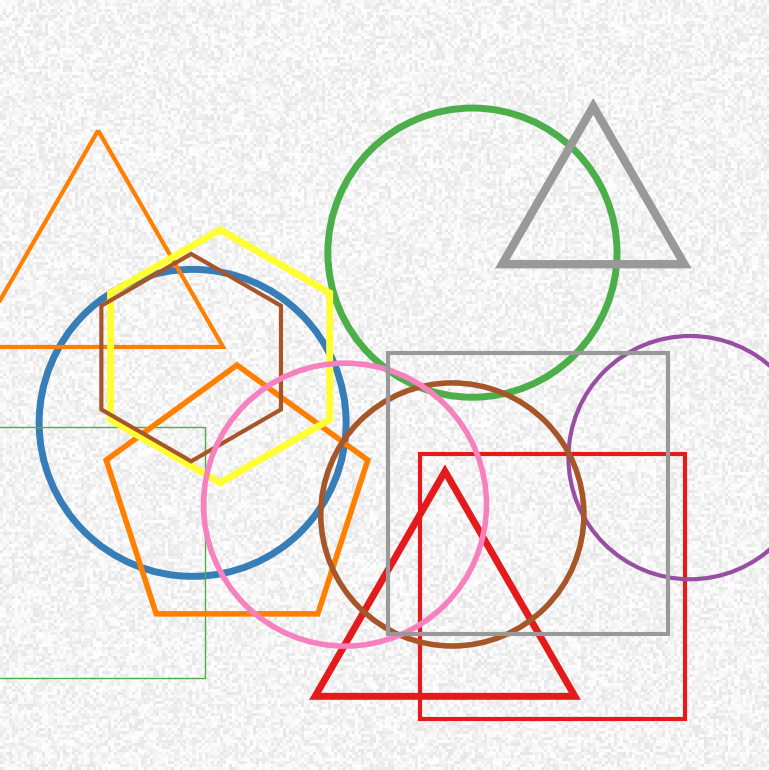[{"shape": "square", "thickness": 1.5, "radius": 0.86, "center": [0.717, 0.238]}, {"shape": "triangle", "thickness": 2.5, "radius": 0.97, "center": [0.578, 0.193]}, {"shape": "circle", "thickness": 2.5, "radius": 1.0, "center": [0.25, 0.451]}, {"shape": "circle", "thickness": 2.5, "radius": 0.94, "center": [0.614, 0.672]}, {"shape": "square", "thickness": 0.5, "radius": 0.82, "center": [0.103, 0.282]}, {"shape": "circle", "thickness": 1.5, "radius": 0.79, "center": [0.896, 0.406]}, {"shape": "triangle", "thickness": 1.5, "radius": 0.94, "center": [0.127, 0.643]}, {"shape": "pentagon", "thickness": 2, "radius": 0.89, "center": [0.308, 0.347]}, {"shape": "hexagon", "thickness": 2.5, "radius": 0.82, "center": [0.286, 0.537]}, {"shape": "circle", "thickness": 2, "radius": 0.85, "center": [0.587, 0.332]}, {"shape": "hexagon", "thickness": 1.5, "radius": 0.67, "center": [0.248, 0.536]}, {"shape": "circle", "thickness": 2, "radius": 0.92, "center": [0.448, 0.345]}, {"shape": "triangle", "thickness": 3, "radius": 0.68, "center": [0.77, 0.725]}, {"shape": "square", "thickness": 1.5, "radius": 0.91, "center": [0.686, 0.359]}]